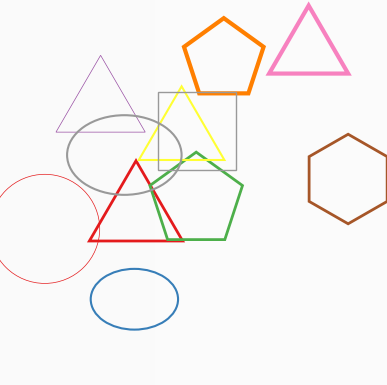[{"shape": "triangle", "thickness": 2, "radius": 0.69, "center": [0.351, 0.444]}, {"shape": "circle", "thickness": 0.5, "radius": 0.71, "center": [0.116, 0.406]}, {"shape": "oval", "thickness": 1.5, "radius": 0.56, "center": [0.347, 0.223]}, {"shape": "pentagon", "thickness": 2, "radius": 0.63, "center": [0.506, 0.479]}, {"shape": "triangle", "thickness": 0.5, "radius": 0.67, "center": [0.26, 0.723]}, {"shape": "pentagon", "thickness": 3, "radius": 0.54, "center": [0.578, 0.845]}, {"shape": "triangle", "thickness": 1.5, "radius": 0.64, "center": [0.469, 0.648]}, {"shape": "hexagon", "thickness": 2, "radius": 0.58, "center": [0.898, 0.535]}, {"shape": "triangle", "thickness": 3, "radius": 0.59, "center": [0.797, 0.868]}, {"shape": "oval", "thickness": 1.5, "radius": 0.74, "center": [0.321, 0.597]}, {"shape": "square", "thickness": 1, "radius": 0.51, "center": [0.508, 0.659]}]